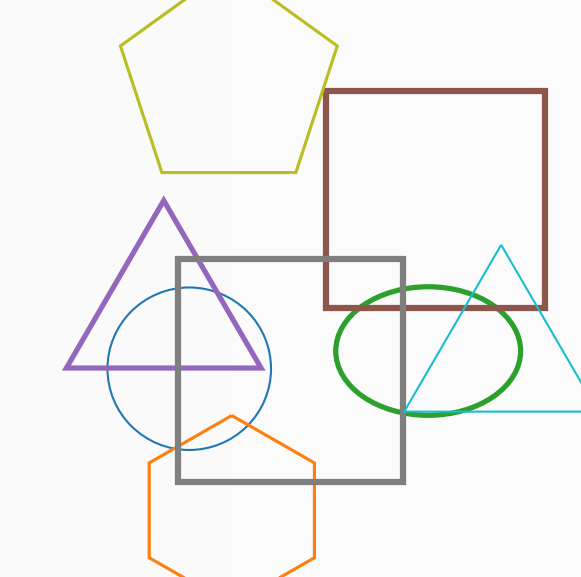[{"shape": "circle", "thickness": 1, "radius": 0.7, "center": [0.326, 0.361]}, {"shape": "hexagon", "thickness": 1.5, "radius": 0.82, "center": [0.399, 0.115]}, {"shape": "oval", "thickness": 2.5, "radius": 0.8, "center": [0.737, 0.391]}, {"shape": "triangle", "thickness": 2.5, "radius": 0.97, "center": [0.282, 0.459]}, {"shape": "square", "thickness": 3, "radius": 0.94, "center": [0.75, 0.653]}, {"shape": "square", "thickness": 3, "radius": 0.96, "center": [0.5, 0.358]}, {"shape": "pentagon", "thickness": 1.5, "radius": 0.98, "center": [0.394, 0.859]}, {"shape": "triangle", "thickness": 1, "radius": 0.96, "center": [0.862, 0.383]}]